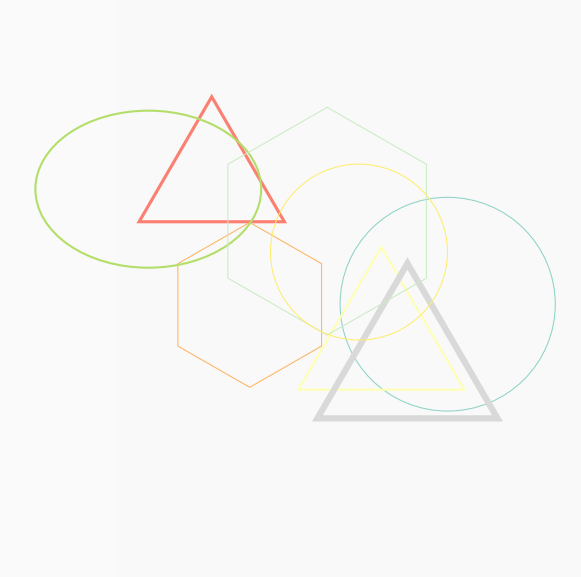[{"shape": "circle", "thickness": 0.5, "radius": 0.93, "center": [0.77, 0.472]}, {"shape": "triangle", "thickness": 1, "radius": 0.82, "center": [0.656, 0.407]}, {"shape": "triangle", "thickness": 1.5, "radius": 0.72, "center": [0.364, 0.687]}, {"shape": "hexagon", "thickness": 0.5, "radius": 0.71, "center": [0.43, 0.471]}, {"shape": "oval", "thickness": 1, "radius": 0.97, "center": [0.255, 0.672]}, {"shape": "triangle", "thickness": 3, "radius": 0.89, "center": [0.701, 0.364]}, {"shape": "hexagon", "thickness": 0.5, "radius": 0.99, "center": [0.563, 0.616]}, {"shape": "circle", "thickness": 0.5, "radius": 0.76, "center": [0.618, 0.563]}]